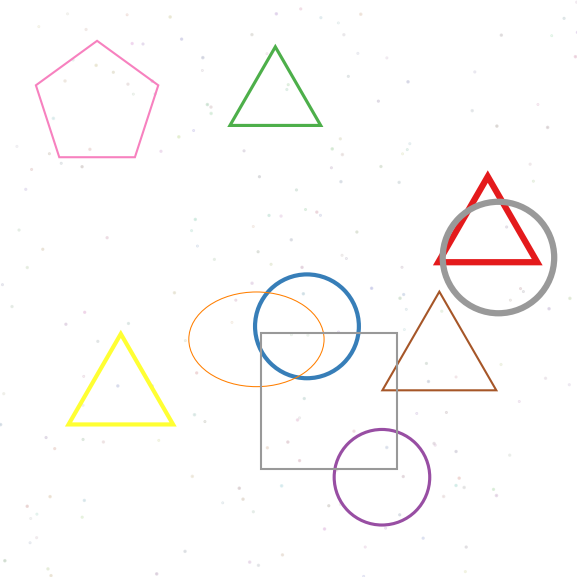[{"shape": "triangle", "thickness": 3, "radius": 0.49, "center": [0.845, 0.595]}, {"shape": "circle", "thickness": 2, "radius": 0.45, "center": [0.532, 0.434]}, {"shape": "triangle", "thickness": 1.5, "radius": 0.45, "center": [0.477, 0.827]}, {"shape": "circle", "thickness": 1.5, "radius": 0.41, "center": [0.661, 0.173]}, {"shape": "oval", "thickness": 0.5, "radius": 0.59, "center": [0.444, 0.412]}, {"shape": "triangle", "thickness": 2, "radius": 0.52, "center": [0.209, 0.316]}, {"shape": "triangle", "thickness": 1, "radius": 0.57, "center": [0.761, 0.38]}, {"shape": "pentagon", "thickness": 1, "radius": 0.56, "center": [0.168, 0.817]}, {"shape": "square", "thickness": 1, "radius": 0.59, "center": [0.569, 0.305]}, {"shape": "circle", "thickness": 3, "radius": 0.48, "center": [0.863, 0.553]}]